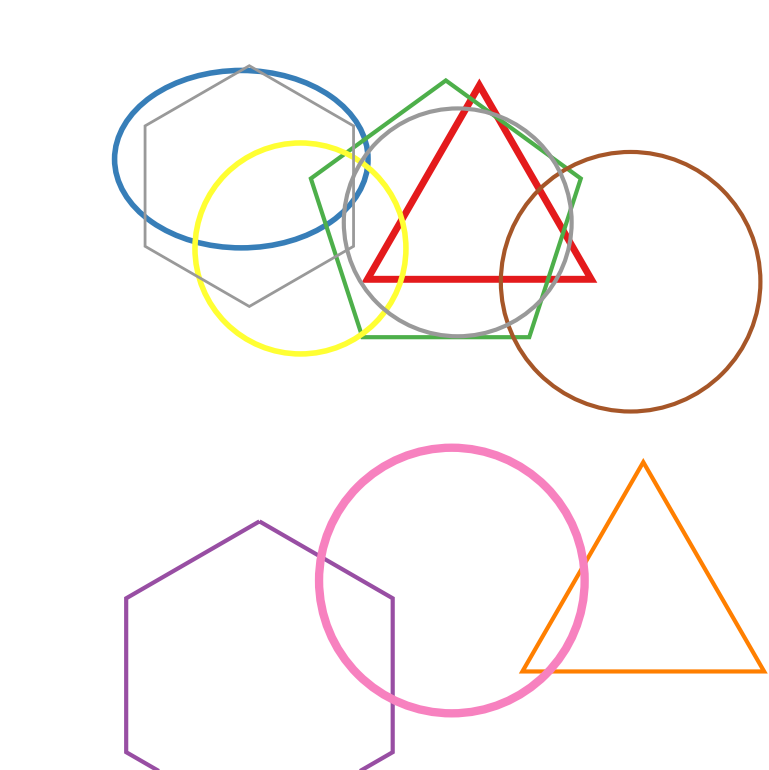[{"shape": "triangle", "thickness": 2.5, "radius": 0.84, "center": [0.623, 0.721]}, {"shape": "oval", "thickness": 2, "radius": 0.82, "center": [0.313, 0.793]}, {"shape": "pentagon", "thickness": 1.5, "radius": 0.92, "center": [0.579, 0.711]}, {"shape": "hexagon", "thickness": 1.5, "radius": 1.0, "center": [0.337, 0.123]}, {"shape": "triangle", "thickness": 1.5, "radius": 0.91, "center": [0.835, 0.219]}, {"shape": "circle", "thickness": 2, "radius": 0.68, "center": [0.39, 0.677]}, {"shape": "circle", "thickness": 1.5, "radius": 0.84, "center": [0.819, 0.634]}, {"shape": "circle", "thickness": 3, "radius": 0.86, "center": [0.587, 0.246]}, {"shape": "hexagon", "thickness": 1, "radius": 0.78, "center": [0.324, 0.758]}, {"shape": "circle", "thickness": 1.5, "radius": 0.74, "center": [0.594, 0.711]}]